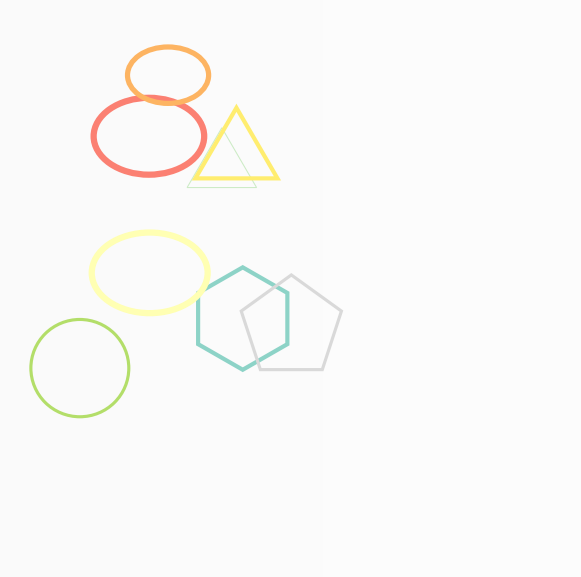[{"shape": "hexagon", "thickness": 2, "radius": 0.44, "center": [0.418, 0.448]}, {"shape": "oval", "thickness": 3, "radius": 0.5, "center": [0.258, 0.527]}, {"shape": "oval", "thickness": 3, "radius": 0.48, "center": [0.256, 0.763]}, {"shape": "oval", "thickness": 2.5, "radius": 0.35, "center": [0.289, 0.869]}, {"shape": "circle", "thickness": 1.5, "radius": 0.42, "center": [0.137, 0.362]}, {"shape": "pentagon", "thickness": 1.5, "radius": 0.45, "center": [0.501, 0.432]}, {"shape": "triangle", "thickness": 0.5, "radius": 0.35, "center": [0.382, 0.709]}, {"shape": "triangle", "thickness": 2, "radius": 0.41, "center": [0.407, 0.731]}]